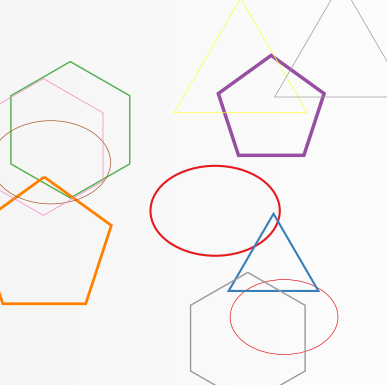[{"shape": "oval", "thickness": 0.5, "radius": 0.7, "center": [0.733, 0.177]}, {"shape": "oval", "thickness": 1.5, "radius": 0.83, "center": [0.555, 0.453]}, {"shape": "triangle", "thickness": 1.5, "radius": 0.67, "center": [0.706, 0.311]}, {"shape": "hexagon", "thickness": 1, "radius": 0.89, "center": [0.181, 0.663]}, {"shape": "pentagon", "thickness": 2.5, "radius": 0.72, "center": [0.7, 0.713]}, {"shape": "pentagon", "thickness": 2, "radius": 0.91, "center": [0.114, 0.358]}, {"shape": "triangle", "thickness": 0.5, "radius": 0.99, "center": [0.621, 0.806]}, {"shape": "oval", "thickness": 0.5, "radius": 0.77, "center": [0.131, 0.578]}, {"shape": "hexagon", "thickness": 0.5, "radius": 0.89, "center": [0.112, 0.618]}, {"shape": "triangle", "thickness": 0.5, "radius": 0.99, "center": [0.88, 0.847]}, {"shape": "hexagon", "thickness": 1, "radius": 0.85, "center": [0.64, 0.122]}]